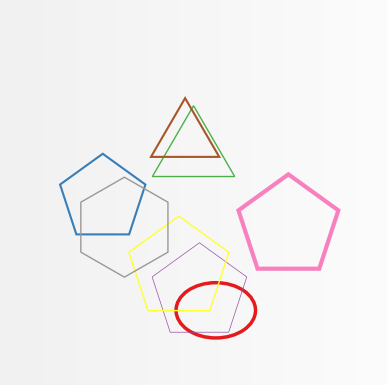[{"shape": "oval", "thickness": 2.5, "radius": 0.51, "center": [0.557, 0.194]}, {"shape": "pentagon", "thickness": 1.5, "radius": 0.58, "center": [0.265, 0.485]}, {"shape": "triangle", "thickness": 1, "radius": 0.61, "center": [0.499, 0.603]}, {"shape": "pentagon", "thickness": 0.5, "radius": 0.64, "center": [0.515, 0.241]}, {"shape": "pentagon", "thickness": 1, "radius": 0.68, "center": [0.462, 0.303]}, {"shape": "triangle", "thickness": 1.5, "radius": 0.51, "center": [0.478, 0.643]}, {"shape": "pentagon", "thickness": 3, "radius": 0.68, "center": [0.744, 0.412]}, {"shape": "hexagon", "thickness": 1, "radius": 0.65, "center": [0.321, 0.41]}]